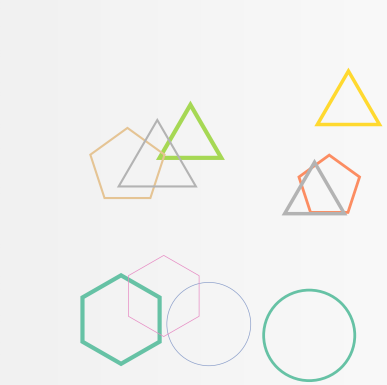[{"shape": "hexagon", "thickness": 3, "radius": 0.57, "center": [0.312, 0.17]}, {"shape": "circle", "thickness": 2, "radius": 0.59, "center": [0.798, 0.129]}, {"shape": "pentagon", "thickness": 2, "radius": 0.41, "center": [0.85, 0.515]}, {"shape": "circle", "thickness": 0.5, "radius": 0.54, "center": [0.539, 0.158]}, {"shape": "hexagon", "thickness": 0.5, "radius": 0.53, "center": [0.423, 0.231]}, {"shape": "triangle", "thickness": 3, "radius": 0.46, "center": [0.491, 0.636]}, {"shape": "triangle", "thickness": 2.5, "radius": 0.46, "center": [0.899, 0.723]}, {"shape": "pentagon", "thickness": 1.5, "radius": 0.5, "center": [0.329, 0.567]}, {"shape": "triangle", "thickness": 2.5, "radius": 0.45, "center": [0.812, 0.49]}, {"shape": "triangle", "thickness": 1.5, "radius": 0.58, "center": [0.406, 0.573]}]